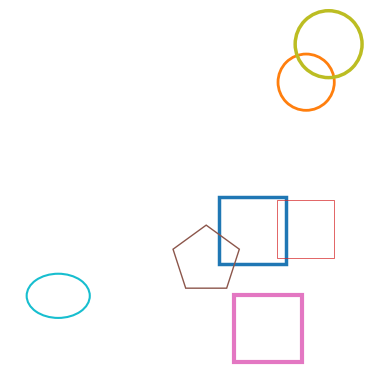[{"shape": "square", "thickness": 2.5, "radius": 0.43, "center": [0.655, 0.4]}, {"shape": "circle", "thickness": 2, "radius": 0.37, "center": [0.795, 0.787]}, {"shape": "square", "thickness": 0.5, "radius": 0.37, "center": [0.793, 0.405]}, {"shape": "pentagon", "thickness": 1, "radius": 0.45, "center": [0.536, 0.325]}, {"shape": "square", "thickness": 3, "radius": 0.44, "center": [0.696, 0.147]}, {"shape": "circle", "thickness": 2.5, "radius": 0.43, "center": [0.854, 0.885]}, {"shape": "oval", "thickness": 1.5, "radius": 0.41, "center": [0.151, 0.232]}]